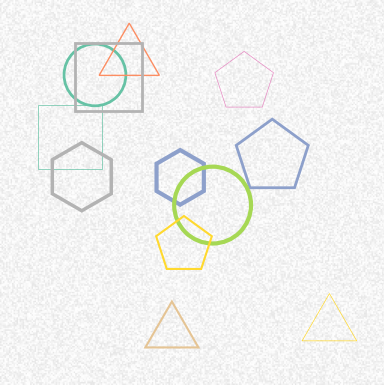[{"shape": "square", "thickness": 0.5, "radius": 0.42, "center": [0.181, 0.644]}, {"shape": "circle", "thickness": 2, "radius": 0.4, "center": [0.247, 0.805]}, {"shape": "triangle", "thickness": 1, "radius": 0.45, "center": [0.336, 0.849]}, {"shape": "pentagon", "thickness": 2, "radius": 0.49, "center": [0.707, 0.592]}, {"shape": "hexagon", "thickness": 3, "radius": 0.35, "center": [0.468, 0.539]}, {"shape": "pentagon", "thickness": 0.5, "radius": 0.4, "center": [0.634, 0.787]}, {"shape": "circle", "thickness": 3, "radius": 0.5, "center": [0.552, 0.467]}, {"shape": "triangle", "thickness": 0.5, "radius": 0.41, "center": [0.856, 0.156]}, {"shape": "pentagon", "thickness": 1.5, "radius": 0.38, "center": [0.478, 0.363]}, {"shape": "triangle", "thickness": 1.5, "radius": 0.4, "center": [0.446, 0.137]}, {"shape": "hexagon", "thickness": 2.5, "radius": 0.44, "center": [0.212, 0.541]}, {"shape": "square", "thickness": 2, "radius": 0.44, "center": [0.282, 0.801]}]